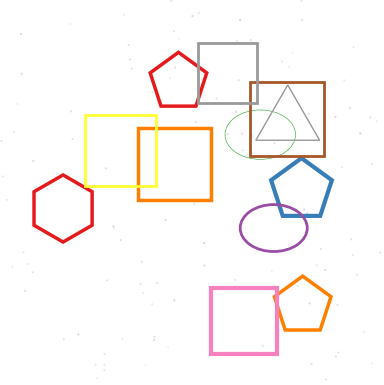[{"shape": "pentagon", "thickness": 2.5, "radius": 0.39, "center": [0.464, 0.787]}, {"shape": "hexagon", "thickness": 2.5, "radius": 0.44, "center": [0.164, 0.458]}, {"shape": "pentagon", "thickness": 3, "radius": 0.41, "center": [0.783, 0.506]}, {"shape": "oval", "thickness": 0.5, "radius": 0.46, "center": [0.676, 0.65]}, {"shape": "oval", "thickness": 2, "radius": 0.44, "center": [0.711, 0.408]}, {"shape": "square", "thickness": 2.5, "radius": 0.47, "center": [0.453, 0.574]}, {"shape": "pentagon", "thickness": 2.5, "radius": 0.39, "center": [0.786, 0.205]}, {"shape": "square", "thickness": 2, "radius": 0.46, "center": [0.313, 0.608]}, {"shape": "square", "thickness": 2, "radius": 0.48, "center": [0.745, 0.691]}, {"shape": "square", "thickness": 3, "radius": 0.43, "center": [0.635, 0.166]}, {"shape": "triangle", "thickness": 1, "radius": 0.48, "center": [0.747, 0.684]}, {"shape": "square", "thickness": 2, "radius": 0.39, "center": [0.591, 0.81]}]